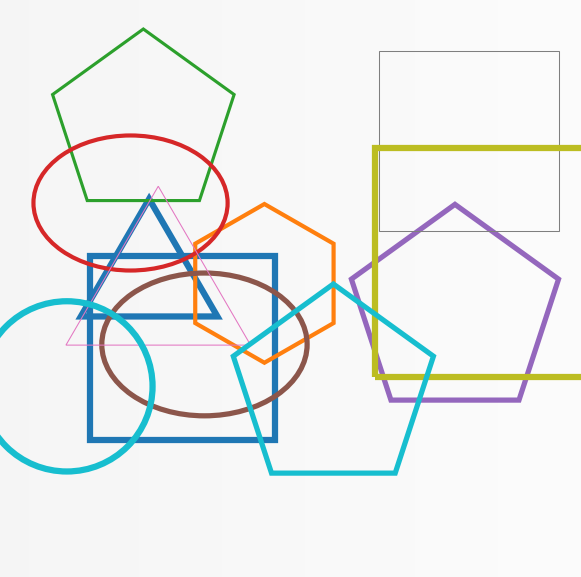[{"shape": "square", "thickness": 3, "radius": 0.79, "center": [0.314, 0.396]}, {"shape": "triangle", "thickness": 3, "radius": 0.68, "center": [0.257, 0.519]}, {"shape": "hexagon", "thickness": 2, "radius": 0.69, "center": [0.455, 0.508]}, {"shape": "pentagon", "thickness": 1.5, "radius": 0.82, "center": [0.247, 0.785]}, {"shape": "oval", "thickness": 2, "radius": 0.84, "center": [0.225, 0.648]}, {"shape": "pentagon", "thickness": 2.5, "radius": 0.94, "center": [0.783, 0.458]}, {"shape": "oval", "thickness": 2.5, "radius": 0.88, "center": [0.352, 0.403]}, {"shape": "triangle", "thickness": 0.5, "radius": 0.92, "center": [0.272, 0.493]}, {"shape": "square", "thickness": 0.5, "radius": 0.78, "center": [0.807, 0.755]}, {"shape": "square", "thickness": 3, "radius": 0.99, "center": [0.843, 0.545]}, {"shape": "circle", "thickness": 3, "radius": 0.74, "center": [0.115, 0.33]}, {"shape": "pentagon", "thickness": 2.5, "radius": 0.91, "center": [0.574, 0.326]}]